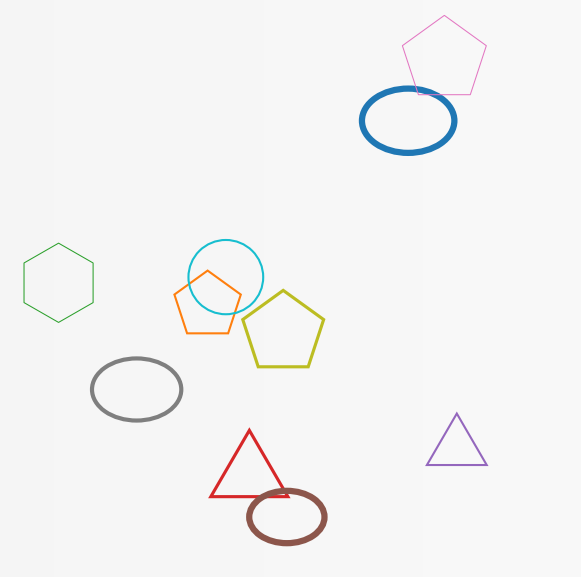[{"shape": "oval", "thickness": 3, "radius": 0.4, "center": [0.702, 0.79]}, {"shape": "pentagon", "thickness": 1, "radius": 0.3, "center": [0.357, 0.471]}, {"shape": "hexagon", "thickness": 0.5, "radius": 0.34, "center": [0.101, 0.509]}, {"shape": "triangle", "thickness": 1.5, "radius": 0.38, "center": [0.429, 0.177]}, {"shape": "triangle", "thickness": 1, "radius": 0.3, "center": [0.786, 0.224]}, {"shape": "oval", "thickness": 3, "radius": 0.32, "center": [0.494, 0.104]}, {"shape": "pentagon", "thickness": 0.5, "radius": 0.38, "center": [0.764, 0.897]}, {"shape": "oval", "thickness": 2, "radius": 0.38, "center": [0.235, 0.325]}, {"shape": "pentagon", "thickness": 1.5, "radius": 0.37, "center": [0.487, 0.423]}, {"shape": "circle", "thickness": 1, "radius": 0.32, "center": [0.389, 0.519]}]